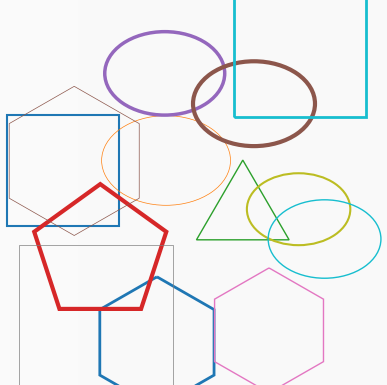[{"shape": "hexagon", "thickness": 2, "radius": 0.85, "center": [0.405, 0.111]}, {"shape": "square", "thickness": 1.5, "radius": 0.72, "center": [0.162, 0.557]}, {"shape": "oval", "thickness": 0.5, "radius": 0.83, "center": [0.429, 0.583]}, {"shape": "triangle", "thickness": 1, "radius": 0.69, "center": [0.627, 0.446]}, {"shape": "pentagon", "thickness": 3, "radius": 0.9, "center": [0.259, 0.343]}, {"shape": "oval", "thickness": 2.5, "radius": 0.77, "center": [0.425, 0.809]}, {"shape": "oval", "thickness": 3, "radius": 0.79, "center": [0.656, 0.731]}, {"shape": "hexagon", "thickness": 0.5, "radius": 0.97, "center": [0.192, 0.582]}, {"shape": "hexagon", "thickness": 1, "radius": 0.81, "center": [0.694, 0.142]}, {"shape": "square", "thickness": 0.5, "radius": 0.99, "center": [0.249, 0.165]}, {"shape": "oval", "thickness": 1.5, "radius": 0.67, "center": [0.771, 0.457]}, {"shape": "oval", "thickness": 1, "radius": 0.73, "center": [0.838, 0.379]}, {"shape": "square", "thickness": 2, "radius": 0.85, "center": [0.775, 0.867]}]